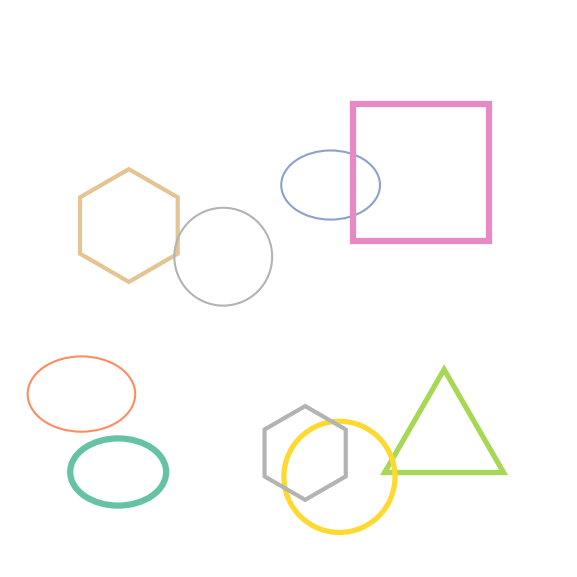[{"shape": "oval", "thickness": 3, "radius": 0.42, "center": [0.205, 0.182]}, {"shape": "oval", "thickness": 1, "radius": 0.47, "center": [0.141, 0.317]}, {"shape": "oval", "thickness": 1, "radius": 0.43, "center": [0.572, 0.679]}, {"shape": "square", "thickness": 3, "radius": 0.59, "center": [0.729, 0.7]}, {"shape": "triangle", "thickness": 2.5, "radius": 0.6, "center": [0.769, 0.24]}, {"shape": "circle", "thickness": 2.5, "radius": 0.48, "center": [0.588, 0.173]}, {"shape": "hexagon", "thickness": 2, "radius": 0.49, "center": [0.223, 0.609]}, {"shape": "hexagon", "thickness": 2, "radius": 0.41, "center": [0.528, 0.215]}, {"shape": "circle", "thickness": 1, "radius": 0.42, "center": [0.387, 0.555]}]